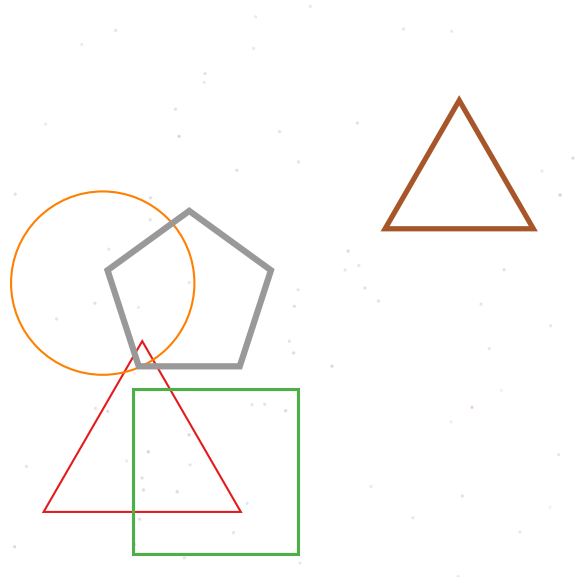[{"shape": "triangle", "thickness": 1, "radius": 0.99, "center": [0.246, 0.211]}, {"shape": "square", "thickness": 1.5, "radius": 0.71, "center": [0.373, 0.183]}, {"shape": "circle", "thickness": 1, "radius": 0.79, "center": [0.178, 0.509]}, {"shape": "triangle", "thickness": 2.5, "radius": 0.74, "center": [0.795, 0.677]}, {"shape": "pentagon", "thickness": 3, "radius": 0.74, "center": [0.328, 0.485]}]